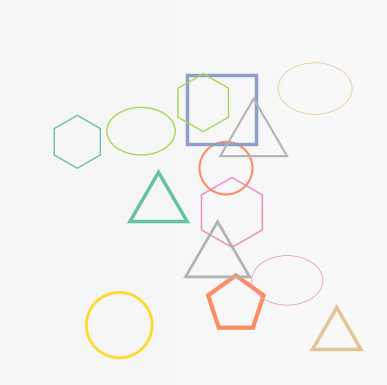[{"shape": "triangle", "thickness": 2.5, "radius": 0.43, "center": [0.409, 0.467]}, {"shape": "hexagon", "thickness": 1, "radius": 0.34, "center": [0.2, 0.632]}, {"shape": "circle", "thickness": 1.5, "radius": 0.34, "center": [0.583, 0.563]}, {"shape": "pentagon", "thickness": 3, "radius": 0.38, "center": [0.609, 0.21]}, {"shape": "square", "thickness": 2.5, "radius": 0.44, "center": [0.571, 0.715]}, {"shape": "oval", "thickness": 0.5, "radius": 0.46, "center": [0.741, 0.272]}, {"shape": "hexagon", "thickness": 1, "radius": 0.45, "center": [0.599, 0.448]}, {"shape": "hexagon", "thickness": 1, "radius": 0.38, "center": [0.525, 0.733]}, {"shape": "oval", "thickness": 1, "radius": 0.44, "center": [0.364, 0.659]}, {"shape": "circle", "thickness": 2, "radius": 0.42, "center": [0.308, 0.156]}, {"shape": "oval", "thickness": 0.5, "radius": 0.48, "center": [0.813, 0.77]}, {"shape": "triangle", "thickness": 2.5, "radius": 0.36, "center": [0.869, 0.129]}, {"shape": "triangle", "thickness": 2, "radius": 0.48, "center": [0.562, 0.329]}, {"shape": "triangle", "thickness": 1.5, "radius": 0.5, "center": [0.655, 0.644]}]